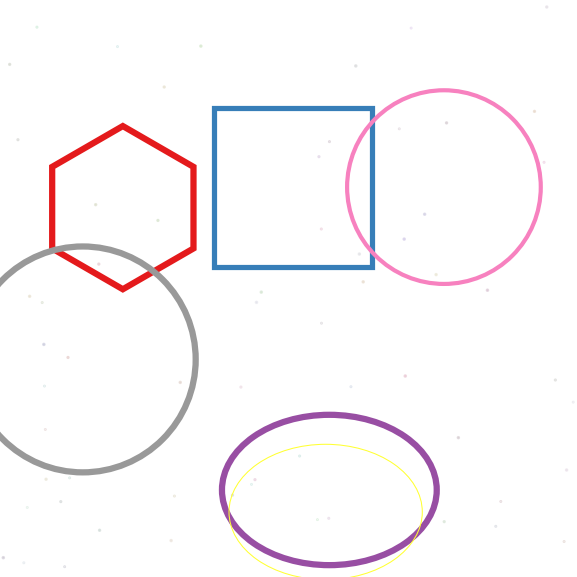[{"shape": "hexagon", "thickness": 3, "radius": 0.71, "center": [0.213, 0.64]}, {"shape": "square", "thickness": 2.5, "radius": 0.69, "center": [0.507, 0.675]}, {"shape": "oval", "thickness": 3, "radius": 0.93, "center": [0.57, 0.151]}, {"shape": "oval", "thickness": 0.5, "radius": 0.84, "center": [0.564, 0.113]}, {"shape": "circle", "thickness": 2, "radius": 0.84, "center": [0.769, 0.675]}, {"shape": "circle", "thickness": 3, "radius": 0.98, "center": [0.143, 0.377]}]